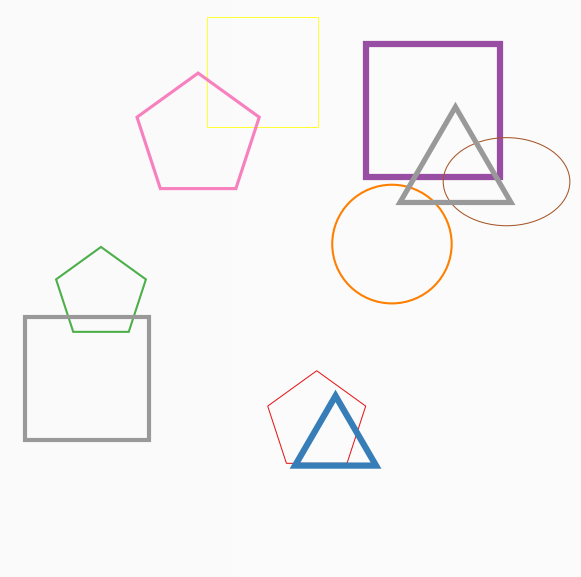[{"shape": "pentagon", "thickness": 0.5, "radius": 0.44, "center": [0.545, 0.269]}, {"shape": "triangle", "thickness": 3, "radius": 0.4, "center": [0.577, 0.233]}, {"shape": "pentagon", "thickness": 1, "radius": 0.41, "center": [0.174, 0.49]}, {"shape": "square", "thickness": 3, "radius": 0.58, "center": [0.745, 0.808]}, {"shape": "circle", "thickness": 1, "radius": 0.51, "center": [0.674, 0.576]}, {"shape": "square", "thickness": 0.5, "radius": 0.47, "center": [0.452, 0.875]}, {"shape": "oval", "thickness": 0.5, "radius": 0.54, "center": [0.871, 0.685]}, {"shape": "pentagon", "thickness": 1.5, "radius": 0.55, "center": [0.341, 0.762]}, {"shape": "square", "thickness": 2, "radius": 0.53, "center": [0.149, 0.343]}, {"shape": "triangle", "thickness": 2.5, "radius": 0.55, "center": [0.784, 0.704]}]